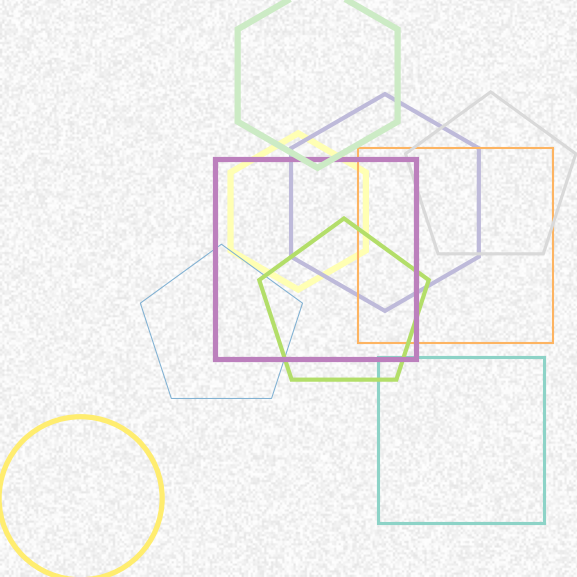[{"shape": "square", "thickness": 1.5, "radius": 0.72, "center": [0.798, 0.237]}, {"shape": "hexagon", "thickness": 3, "radius": 0.68, "center": [0.516, 0.633]}, {"shape": "hexagon", "thickness": 2, "radius": 0.94, "center": [0.667, 0.648]}, {"shape": "pentagon", "thickness": 0.5, "radius": 0.74, "center": [0.383, 0.429]}, {"shape": "square", "thickness": 1, "radius": 0.84, "center": [0.789, 0.574]}, {"shape": "pentagon", "thickness": 2, "radius": 0.77, "center": [0.596, 0.467]}, {"shape": "pentagon", "thickness": 1.5, "radius": 0.77, "center": [0.85, 0.685]}, {"shape": "square", "thickness": 2.5, "radius": 0.87, "center": [0.547, 0.551]}, {"shape": "hexagon", "thickness": 3, "radius": 0.8, "center": [0.55, 0.868]}, {"shape": "circle", "thickness": 2.5, "radius": 0.71, "center": [0.14, 0.136]}]